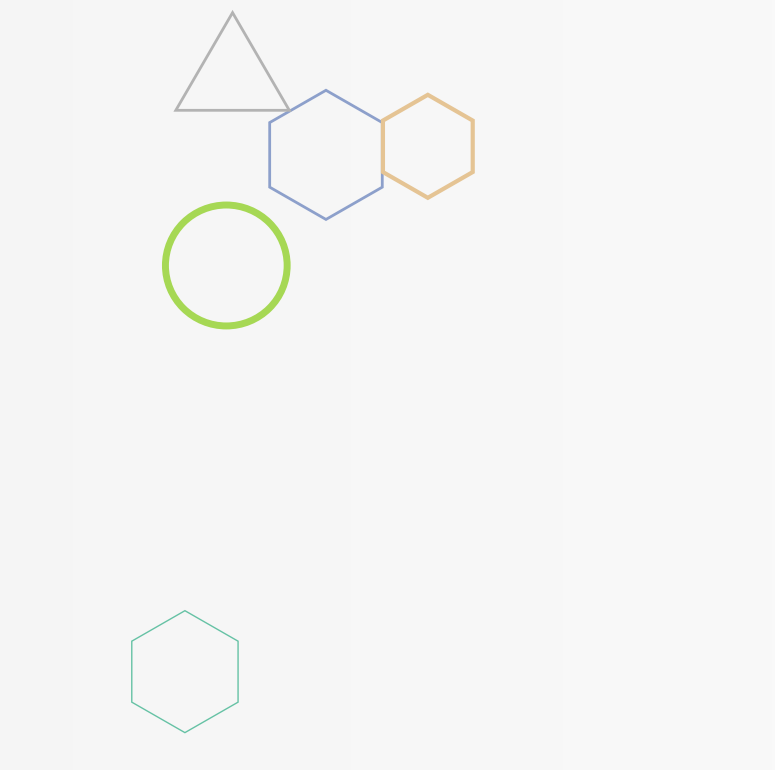[{"shape": "hexagon", "thickness": 0.5, "radius": 0.4, "center": [0.239, 0.128]}, {"shape": "hexagon", "thickness": 1, "radius": 0.42, "center": [0.421, 0.799]}, {"shape": "circle", "thickness": 2.5, "radius": 0.39, "center": [0.292, 0.655]}, {"shape": "hexagon", "thickness": 1.5, "radius": 0.33, "center": [0.552, 0.81]}, {"shape": "triangle", "thickness": 1, "radius": 0.42, "center": [0.3, 0.899]}]